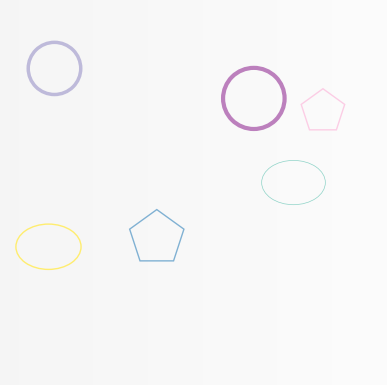[{"shape": "oval", "thickness": 0.5, "radius": 0.41, "center": [0.757, 0.526]}, {"shape": "circle", "thickness": 2.5, "radius": 0.34, "center": [0.141, 0.822]}, {"shape": "pentagon", "thickness": 1, "radius": 0.37, "center": [0.405, 0.382]}, {"shape": "pentagon", "thickness": 1, "radius": 0.3, "center": [0.833, 0.711]}, {"shape": "circle", "thickness": 3, "radius": 0.4, "center": [0.655, 0.744]}, {"shape": "oval", "thickness": 1, "radius": 0.42, "center": [0.125, 0.359]}]